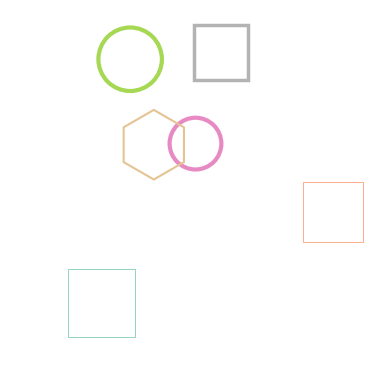[{"shape": "square", "thickness": 0.5, "radius": 0.44, "center": [0.264, 0.214]}, {"shape": "square", "thickness": 0.5, "radius": 0.39, "center": [0.864, 0.45]}, {"shape": "circle", "thickness": 3, "radius": 0.34, "center": [0.508, 0.627]}, {"shape": "circle", "thickness": 3, "radius": 0.41, "center": [0.338, 0.846]}, {"shape": "hexagon", "thickness": 1.5, "radius": 0.45, "center": [0.399, 0.624]}, {"shape": "square", "thickness": 2.5, "radius": 0.35, "center": [0.574, 0.863]}]